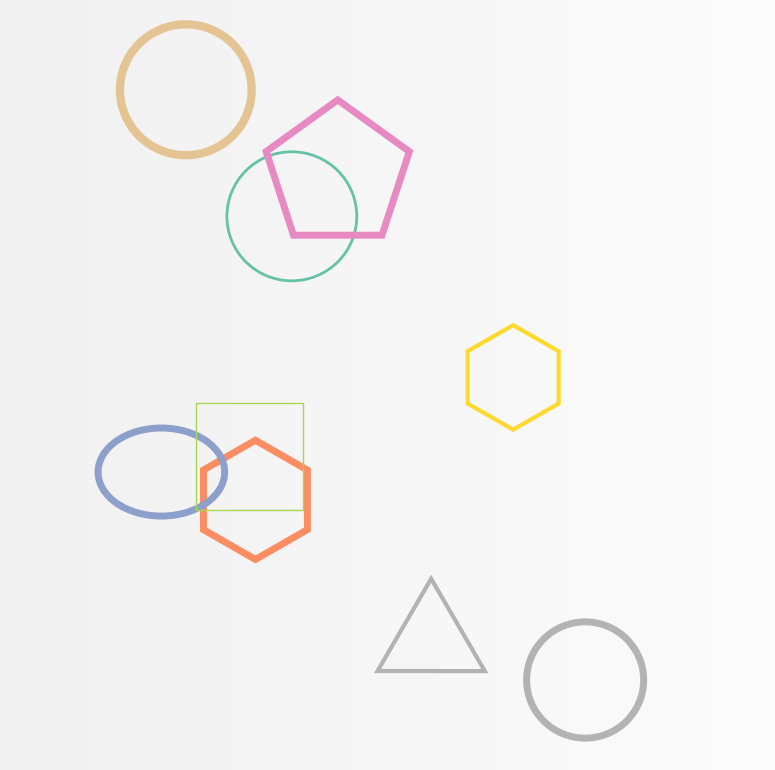[{"shape": "circle", "thickness": 1, "radius": 0.42, "center": [0.377, 0.719]}, {"shape": "hexagon", "thickness": 2.5, "radius": 0.39, "center": [0.33, 0.351]}, {"shape": "oval", "thickness": 2.5, "radius": 0.41, "center": [0.208, 0.387]}, {"shape": "pentagon", "thickness": 2.5, "radius": 0.49, "center": [0.436, 0.773]}, {"shape": "square", "thickness": 0.5, "radius": 0.35, "center": [0.322, 0.407]}, {"shape": "hexagon", "thickness": 1.5, "radius": 0.34, "center": [0.662, 0.51]}, {"shape": "circle", "thickness": 3, "radius": 0.42, "center": [0.24, 0.883]}, {"shape": "circle", "thickness": 2.5, "radius": 0.38, "center": [0.755, 0.117]}, {"shape": "triangle", "thickness": 1.5, "radius": 0.4, "center": [0.556, 0.168]}]